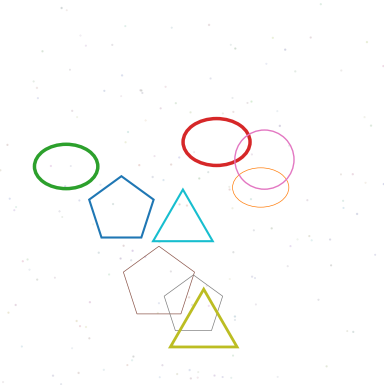[{"shape": "pentagon", "thickness": 1.5, "radius": 0.44, "center": [0.315, 0.454]}, {"shape": "oval", "thickness": 0.5, "radius": 0.37, "center": [0.677, 0.513]}, {"shape": "oval", "thickness": 2.5, "radius": 0.41, "center": [0.172, 0.568]}, {"shape": "oval", "thickness": 2.5, "radius": 0.43, "center": [0.562, 0.631]}, {"shape": "pentagon", "thickness": 0.5, "radius": 0.49, "center": [0.413, 0.263]}, {"shape": "circle", "thickness": 1, "radius": 0.38, "center": [0.687, 0.585]}, {"shape": "pentagon", "thickness": 0.5, "radius": 0.4, "center": [0.502, 0.206]}, {"shape": "triangle", "thickness": 2, "radius": 0.5, "center": [0.529, 0.149]}, {"shape": "triangle", "thickness": 1.5, "radius": 0.45, "center": [0.475, 0.418]}]